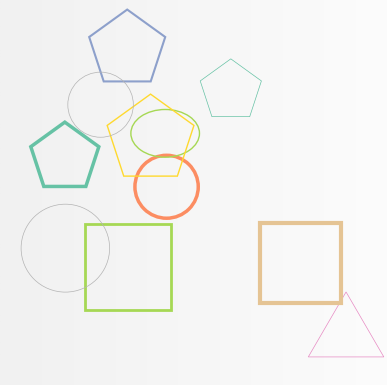[{"shape": "pentagon", "thickness": 0.5, "radius": 0.41, "center": [0.596, 0.764]}, {"shape": "pentagon", "thickness": 2.5, "radius": 0.46, "center": [0.167, 0.59]}, {"shape": "circle", "thickness": 2.5, "radius": 0.41, "center": [0.43, 0.515]}, {"shape": "pentagon", "thickness": 1.5, "radius": 0.52, "center": [0.328, 0.872]}, {"shape": "triangle", "thickness": 0.5, "radius": 0.56, "center": [0.893, 0.129]}, {"shape": "square", "thickness": 2, "radius": 0.56, "center": [0.33, 0.306]}, {"shape": "oval", "thickness": 1, "radius": 0.44, "center": [0.426, 0.654]}, {"shape": "pentagon", "thickness": 1, "radius": 0.59, "center": [0.389, 0.638]}, {"shape": "square", "thickness": 3, "radius": 0.52, "center": [0.776, 0.317]}, {"shape": "circle", "thickness": 0.5, "radius": 0.57, "center": [0.169, 0.355]}, {"shape": "circle", "thickness": 0.5, "radius": 0.42, "center": [0.26, 0.728]}]